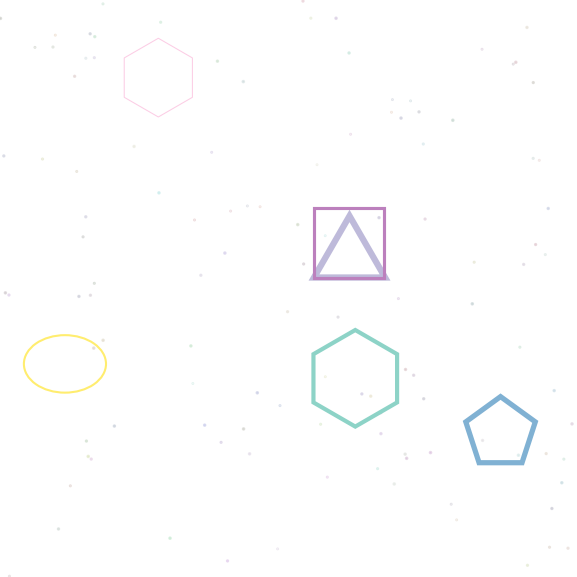[{"shape": "hexagon", "thickness": 2, "radius": 0.42, "center": [0.615, 0.344]}, {"shape": "triangle", "thickness": 3, "radius": 0.36, "center": [0.605, 0.554]}, {"shape": "pentagon", "thickness": 2.5, "radius": 0.32, "center": [0.867, 0.249]}, {"shape": "hexagon", "thickness": 0.5, "radius": 0.34, "center": [0.274, 0.865]}, {"shape": "square", "thickness": 1.5, "radius": 0.3, "center": [0.604, 0.579]}, {"shape": "oval", "thickness": 1, "radius": 0.36, "center": [0.112, 0.369]}]